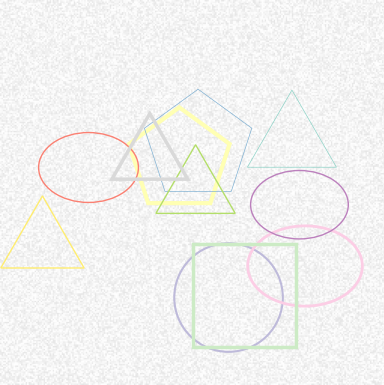[{"shape": "triangle", "thickness": 0.5, "radius": 0.67, "center": [0.758, 0.632]}, {"shape": "pentagon", "thickness": 3, "radius": 0.69, "center": [0.466, 0.584]}, {"shape": "circle", "thickness": 1.5, "radius": 0.7, "center": [0.594, 0.227]}, {"shape": "oval", "thickness": 1, "radius": 0.65, "center": [0.23, 0.565]}, {"shape": "pentagon", "thickness": 0.5, "radius": 0.73, "center": [0.515, 0.622]}, {"shape": "triangle", "thickness": 1, "radius": 0.59, "center": [0.508, 0.505]}, {"shape": "oval", "thickness": 2, "radius": 0.74, "center": [0.792, 0.309]}, {"shape": "triangle", "thickness": 2.5, "radius": 0.57, "center": [0.389, 0.591]}, {"shape": "oval", "thickness": 1, "radius": 0.63, "center": [0.778, 0.468]}, {"shape": "square", "thickness": 2.5, "radius": 0.67, "center": [0.636, 0.231]}, {"shape": "triangle", "thickness": 1, "radius": 0.62, "center": [0.11, 0.366]}]